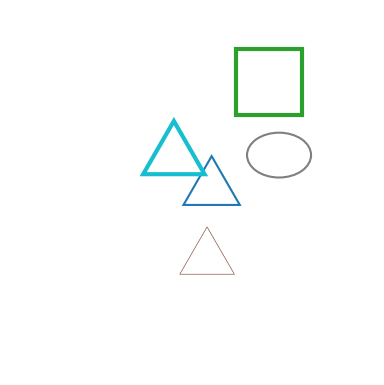[{"shape": "triangle", "thickness": 1.5, "radius": 0.42, "center": [0.55, 0.51]}, {"shape": "square", "thickness": 3, "radius": 0.43, "center": [0.698, 0.787]}, {"shape": "triangle", "thickness": 0.5, "radius": 0.41, "center": [0.538, 0.329]}, {"shape": "oval", "thickness": 1.5, "radius": 0.42, "center": [0.725, 0.597]}, {"shape": "triangle", "thickness": 3, "radius": 0.46, "center": [0.452, 0.594]}]